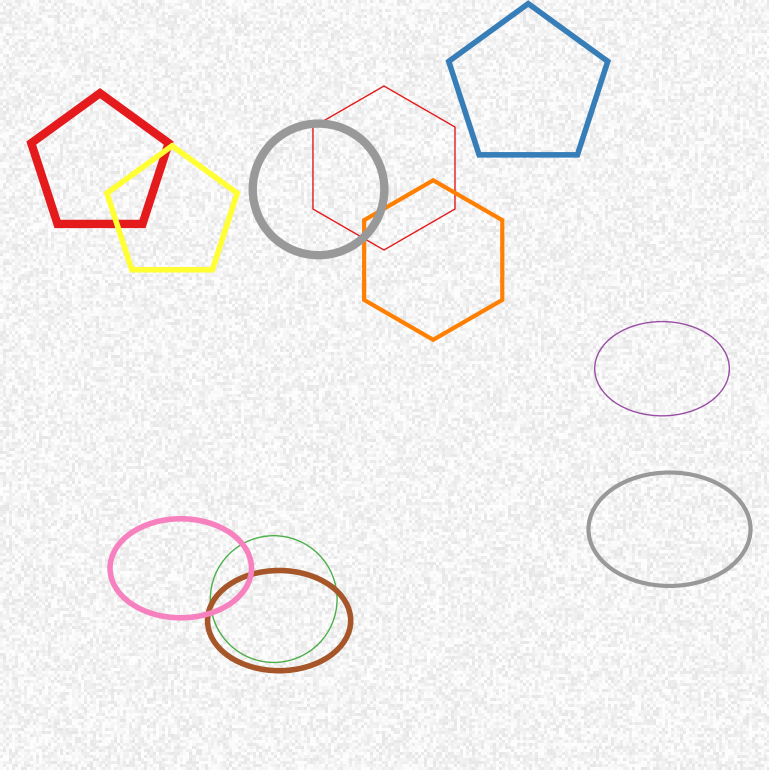[{"shape": "pentagon", "thickness": 3, "radius": 0.47, "center": [0.13, 0.785]}, {"shape": "hexagon", "thickness": 0.5, "radius": 0.53, "center": [0.499, 0.782]}, {"shape": "pentagon", "thickness": 2, "radius": 0.54, "center": [0.686, 0.887]}, {"shape": "circle", "thickness": 0.5, "radius": 0.41, "center": [0.355, 0.222]}, {"shape": "oval", "thickness": 0.5, "radius": 0.44, "center": [0.86, 0.521]}, {"shape": "hexagon", "thickness": 1.5, "radius": 0.52, "center": [0.563, 0.662]}, {"shape": "pentagon", "thickness": 2, "radius": 0.44, "center": [0.223, 0.722]}, {"shape": "oval", "thickness": 2, "radius": 0.46, "center": [0.362, 0.194]}, {"shape": "oval", "thickness": 2, "radius": 0.46, "center": [0.235, 0.262]}, {"shape": "circle", "thickness": 3, "radius": 0.43, "center": [0.414, 0.754]}, {"shape": "oval", "thickness": 1.5, "radius": 0.53, "center": [0.869, 0.313]}]